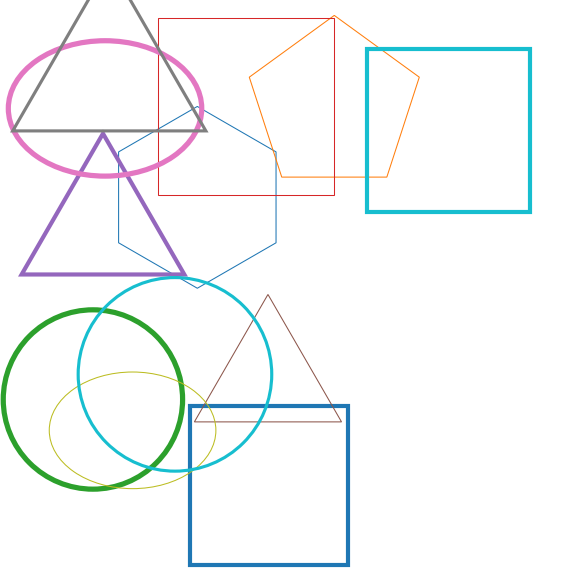[{"shape": "square", "thickness": 2, "radius": 0.69, "center": [0.466, 0.158]}, {"shape": "hexagon", "thickness": 0.5, "radius": 0.79, "center": [0.342, 0.657]}, {"shape": "pentagon", "thickness": 0.5, "radius": 0.77, "center": [0.579, 0.818]}, {"shape": "circle", "thickness": 2.5, "radius": 0.78, "center": [0.161, 0.307]}, {"shape": "square", "thickness": 0.5, "radius": 0.76, "center": [0.426, 0.814]}, {"shape": "triangle", "thickness": 2, "radius": 0.81, "center": [0.178, 0.605]}, {"shape": "triangle", "thickness": 0.5, "radius": 0.74, "center": [0.464, 0.342]}, {"shape": "oval", "thickness": 2.5, "radius": 0.84, "center": [0.182, 0.811]}, {"shape": "triangle", "thickness": 1.5, "radius": 0.97, "center": [0.189, 0.869]}, {"shape": "oval", "thickness": 0.5, "radius": 0.72, "center": [0.23, 0.254]}, {"shape": "circle", "thickness": 1.5, "radius": 0.84, "center": [0.303, 0.351]}, {"shape": "square", "thickness": 2, "radius": 0.71, "center": [0.776, 0.773]}]